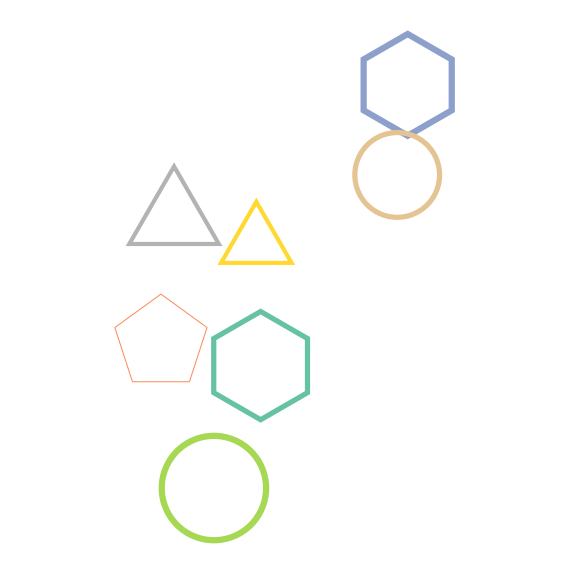[{"shape": "hexagon", "thickness": 2.5, "radius": 0.47, "center": [0.451, 0.366]}, {"shape": "pentagon", "thickness": 0.5, "radius": 0.42, "center": [0.279, 0.406]}, {"shape": "hexagon", "thickness": 3, "radius": 0.44, "center": [0.706, 0.852]}, {"shape": "circle", "thickness": 3, "radius": 0.45, "center": [0.37, 0.154]}, {"shape": "triangle", "thickness": 2, "radius": 0.35, "center": [0.444, 0.579]}, {"shape": "circle", "thickness": 2.5, "radius": 0.37, "center": [0.688, 0.696]}, {"shape": "triangle", "thickness": 2, "radius": 0.45, "center": [0.301, 0.621]}]